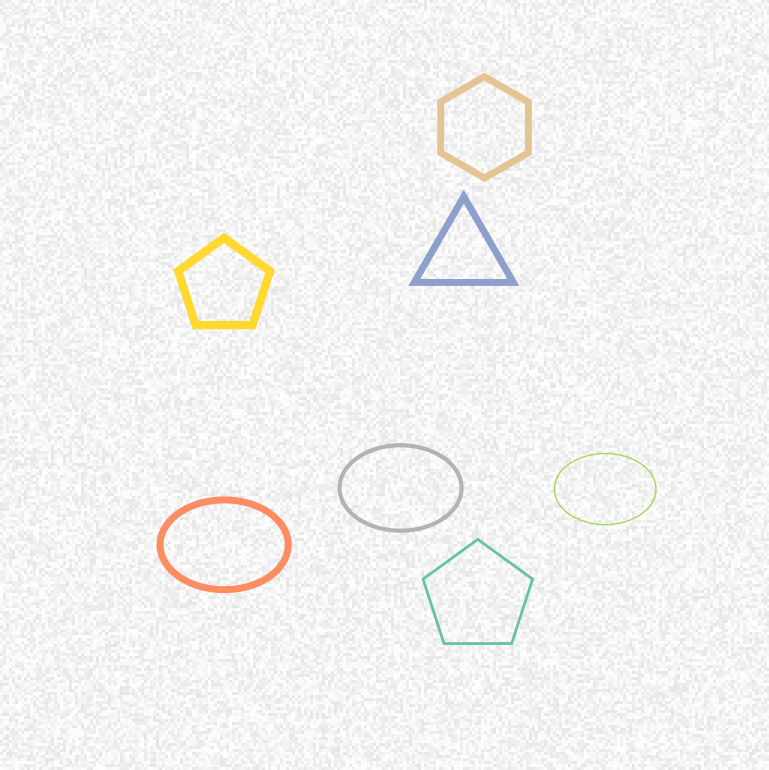[{"shape": "pentagon", "thickness": 1, "radius": 0.37, "center": [0.621, 0.225]}, {"shape": "oval", "thickness": 2.5, "radius": 0.42, "center": [0.291, 0.292]}, {"shape": "triangle", "thickness": 2.5, "radius": 0.37, "center": [0.602, 0.67]}, {"shape": "oval", "thickness": 0.5, "radius": 0.33, "center": [0.786, 0.365]}, {"shape": "pentagon", "thickness": 3, "radius": 0.31, "center": [0.291, 0.628]}, {"shape": "hexagon", "thickness": 2.5, "radius": 0.33, "center": [0.629, 0.835]}, {"shape": "oval", "thickness": 1.5, "radius": 0.4, "center": [0.52, 0.366]}]